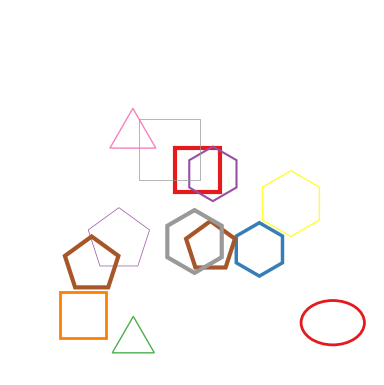[{"shape": "square", "thickness": 3, "radius": 0.29, "center": [0.513, 0.559]}, {"shape": "oval", "thickness": 2, "radius": 0.41, "center": [0.864, 0.162]}, {"shape": "hexagon", "thickness": 2.5, "radius": 0.35, "center": [0.674, 0.352]}, {"shape": "triangle", "thickness": 1, "radius": 0.32, "center": [0.346, 0.115]}, {"shape": "hexagon", "thickness": 1.5, "radius": 0.35, "center": [0.553, 0.548]}, {"shape": "pentagon", "thickness": 0.5, "radius": 0.42, "center": [0.309, 0.377]}, {"shape": "square", "thickness": 2, "radius": 0.3, "center": [0.215, 0.181]}, {"shape": "hexagon", "thickness": 1, "radius": 0.43, "center": [0.756, 0.471]}, {"shape": "pentagon", "thickness": 3, "radius": 0.33, "center": [0.547, 0.359]}, {"shape": "pentagon", "thickness": 3, "radius": 0.37, "center": [0.238, 0.313]}, {"shape": "triangle", "thickness": 1, "radius": 0.34, "center": [0.345, 0.65]}, {"shape": "hexagon", "thickness": 3, "radius": 0.41, "center": [0.505, 0.373]}, {"shape": "square", "thickness": 0.5, "radius": 0.4, "center": [0.44, 0.611]}]